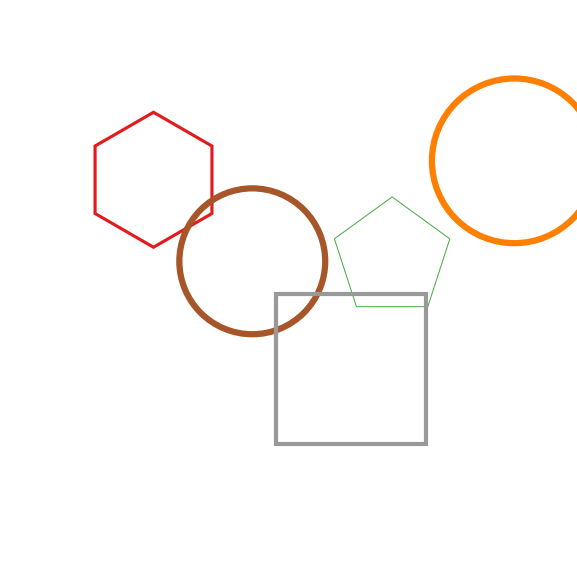[{"shape": "hexagon", "thickness": 1.5, "radius": 0.58, "center": [0.266, 0.688]}, {"shape": "pentagon", "thickness": 0.5, "radius": 0.53, "center": [0.679, 0.553]}, {"shape": "circle", "thickness": 3, "radius": 0.71, "center": [0.891, 0.721]}, {"shape": "circle", "thickness": 3, "radius": 0.63, "center": [0.437, 0.547]}, {"shape": "square", "thickness": 2, "radius": 0.65, "center": [0.608, 0.36]}]